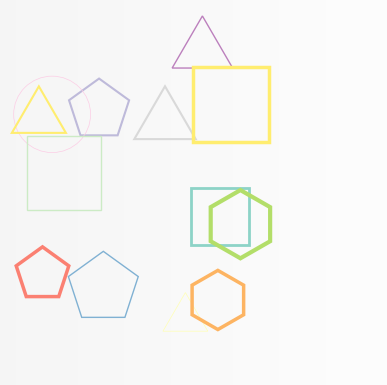[{"shape": "square", "thickness": 2, "radius": 0.37, "center": [0.568, 0.438]}, {"shape": "triangle", "thickness": 0.5, "radius": 0.33, "center": [0.478, 0.173]}, {"shape": "pentagon", "thickness": 1.5, "radius": 0.41, "center": [0.256, 0.714]}, {"shape": "pentagon", "thickness": 2.5, "radius": 0.36, "center": [0.11, 0.287]}, {"shape": "pentagon", "thickness": 1, "radius": 0.47, "center": [0.267, 0.252]}, {"shape": "hexagon", "thickness": 2.5, "radius": 0.38, "center": [0.562, 0.221]}, {"shape": "hexagon", "thickness": 3, "radius": 0.44, "center": [0.62, 0.418]}, {"shape": "circle", "thickness": 0.5, "radius": 0.5, "center": [0.135, 0.703]}, {"shape": "triangle", "thickness": 1.5, "radius": 0.46, "center": [0.426, 0.684]}, {"shape": "triangle", "thickness": 1, "radius": 0.45, "center": [0.522, 0.868]}, {"shape": "square", "thickness": 1, "radius": 0.48, "center": [0.166, 0.551]}, {"shape": "triangle", "thickness": 1.5, "radius": 0.4, "center": [0.1, 0.695]}, {"shape": "square", "thickness": 2.5, "radius": 0.49, "center": [0.596, 0.729]}]